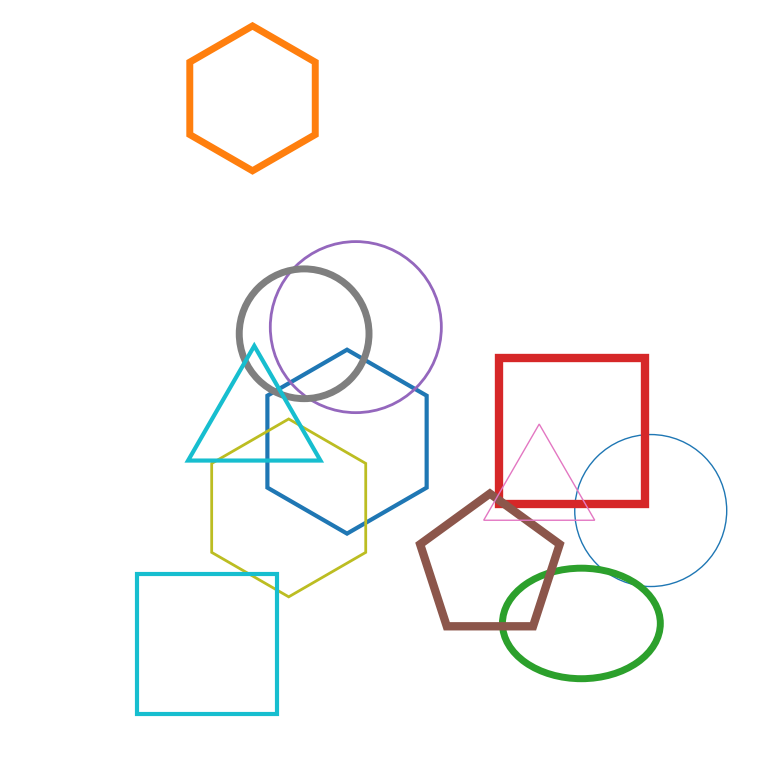[{"shape": "hexagon", "thickness": 1.5, "radius": 0.6, "center": [0.451, 0.426]}, {"shape": "circle", "thickness": 0.5, "radius": 0.49, "center": [0.845, 0.337]}, {"shape": "hexagon", "thickness": 2.5, "radius": 0.47, "center": [0.328, 0.872]}, {"shape": "oval", "thickness": 2.5, "radius": 0.51, "center": [0.755, 0.19]}, {"shape": "square", "thickness": 3, "radius": 0.47, "center": [0.742, 0.441]}, {"shape": "circle", "thickness": 1, "radius": 0.56, "center": [0.462, 0.575]}, {"shape": "pentagon", "thickness": 3, "radius": 0.48, "center": [0.636, 0.264]}, {"shape": "triangle", "thickness": 0.5, "radius": 0.42, "center": [0.7, 0.366]}, {"shape": "circle", "thickness": 2.5, "radius": 0.42, "center": [0.395, 0.567]}, {"shape": "hexagon", "thickness": 1, "radius": 0.58, "center": [0.375, 0.34]}, {"shape": "triangle", "thickness": 1.5, "radius": 0.5, "center": [0.33, 0.452]}, {"shape": "square", "thickness": 1.5, "radius": 0.45, "center": [0.269, 0.164]}]